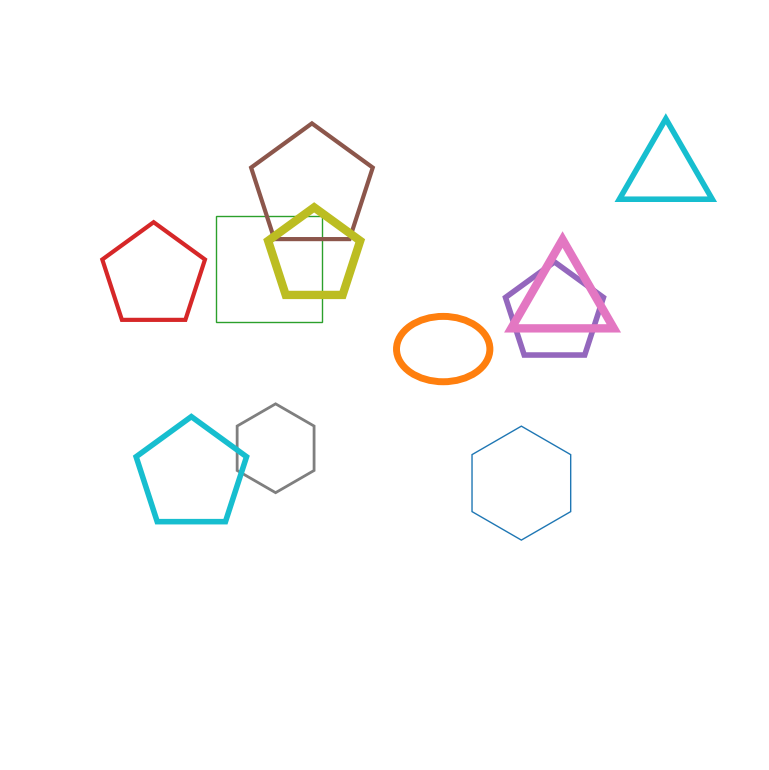[{"shape": "hexagon", "thickness": 0.5, "radius": 0.37, "center": [0.677, 0.373]}, {"shape": "oval", "thickness": 2.5, "radius": 0.3, "center": [0.576, 0.547]}, {"shape": "square", "thickness": 0.5, "radius": 0.34, "center": [0.35, 0.651]}, {"shape": "pentagon", "thickness": 1.5, "radius": 0.35, "center": [0.2, 0.641]}, {"shape": "pentagon", "thickness": 2, "radius": 0.33, "center": [0.72, 0.593]}, {"shape": "pentagon", "thickness": 1.5, "radius": 0.42, "center": [0.405, 0.757]}, {"shape": "triangle", "thickness": 3, "radius": 0.38, "center": [0.731, 0.612]}, {"shape": "hexagon", "thickness": 1, "radius": 0.29, "center": [0.358, 0.418]}, {"shape": "pentagon", "thickness": 3, "radius": 0.31, "center": [0.408, 0.668]}, {"shape": "pentagon", "thickness": 2, "radius": 0.38, "center": [0.248, 0.384]}, {"shape": "triangle", "thickness": 2, "radius": 0.35, "center": [0.865, 0.776]}]